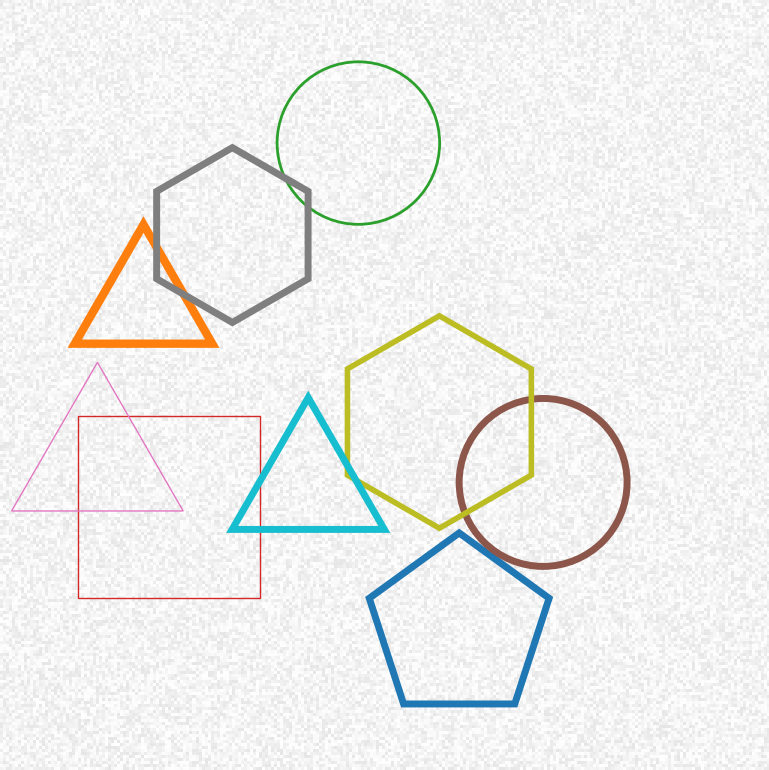[{"shape": "pentagon", "thickness": 2.5, "radius": 0.61, "center": [0.596, 0.185]}, {"shape": "triangle", "thickness": 3, "radius": 0.52, "center": [0.186, 0.605]}, {"shape": "circle", "thickness": 1, "radius": 0.53, "center": [0.465, 0.814]}, {"shape": "square", "thickness": 0.5, "radius": 0.59, "center": [0.22, 0.341]}, {"shape": "circle", "thickness": 2.5, "radius": 0.55, "center": [0.705, 0.373]}, {"shape": "triangle", "thickness": 0.5, "radius": 0.64, "center": [0.127, 0.401]}, {"shape": "hexagon", "thickness": 2.5, "radius": 0.57, "center": [0.302, 0.695]}, {"shape": "hexagon", "thickness": 2, "radius": 0.69, "center": [0.571, 0.452]}, {"shape": "triangle", "thickness": 2.5, "radius": 0.57, "center": [0.4, 0.369]}]